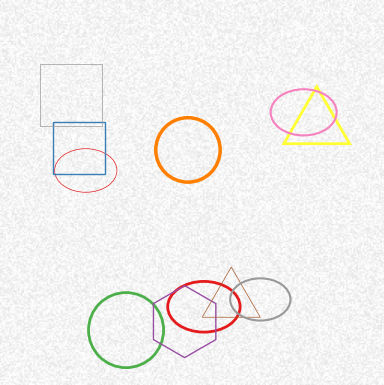[{"shape": "oval", "thickness": 0.5, "radius": 0.4, "center": [0.223, 0.557]}, {"shape": "oval", "thickness": 2, "radius": 0.47, "center": [0.53, 0.203]}, {"shape": "square", "thickness": 1, "radius": 0.34, "center": [0.205, 0.615]}, {"shape": "circle", "thickness": 2, "radius": 0.49, "center": [0.327, 0.143]}, {"shape": "hexagon", "thickness": 1, "radius": 0.47, "center": [0.48, 0.165]}, {"shape": "circle", "thickness": 2.5, "radius": 0.42, "center": [0.488, 0.611]}, {"shape": "triangle", "thickness": 2, "radius": 0.49, "center": [0.823, 0.676]}, {"shape": "triangle", "thickness": 0.5, "radius": 0.43, "center": [0.601, 0.219]}, {"shape": "oval", "thickness": 1.5, "radius": 0.43, "center": [0.789, 0.708]}, {"shape": "oval", "thickness": 1.5, "radius": 0.39, "center": [0.676, 0.222]}, {"shape": "square", "thickness": 0.5, "radius": 0.4, "center": [0.186, 0.752]}]